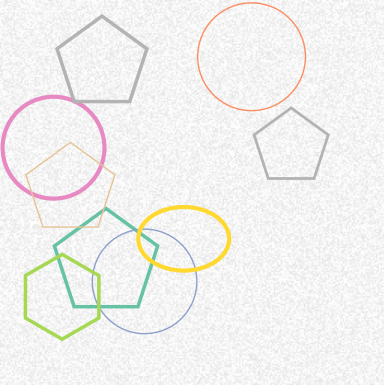[{"shape": "pentagon", "thickness": 2.5, "radius": 0.71, "center": [0.275, 0.317]}, {"shape": "circle", "thickness": 1, "radius": 0.7, "center": [0.653, 0.853]}, {"shape": "circle", "thickness": 1, "radius": 0.68, "center": [0.376, 0.269]}, {"shape": "circle", "thickness": 3, "radius": 0.66, "center": [0.139, 0.616]}, {"shape": "hexagon", "thickness": 2.5, "radius": 0.55, "center": [0.161, 0.229]}, {"shape": "oval", "thickness": 3, "radius": 0.59, "center": [0.477, 0.38]}, {"shape": "pentagon", "thickness": 1, "radius": 0.61, "center": [0.183, 0.509]}, {"shape": "pentagon", "thickness": 2.5, "radius": 0.61, "center": [0.265, 0.835]}, {"shape": "pentagon", "thickness": 2, "radius": 0.51, "center": [0.756, 0.618]}]